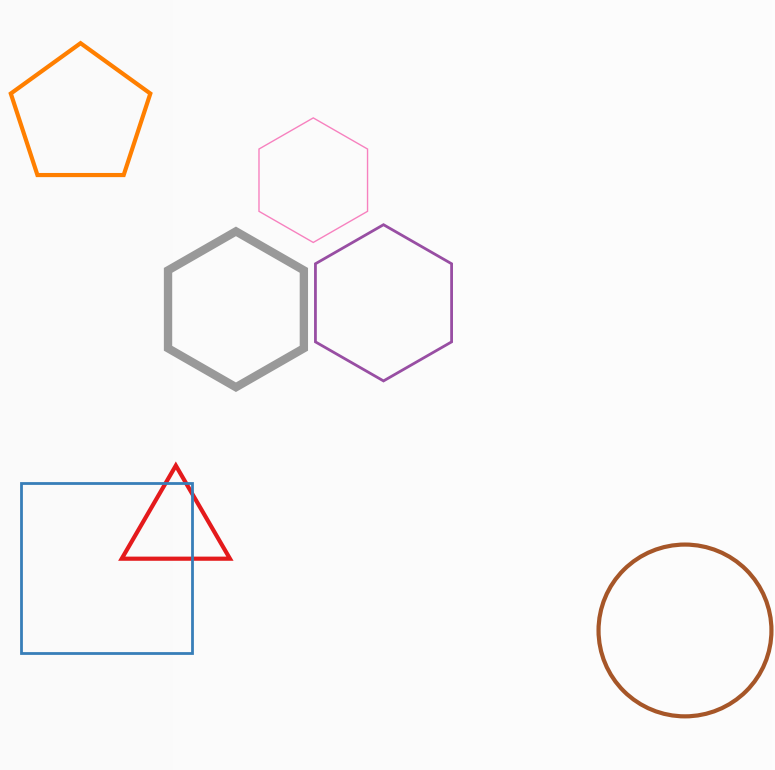[{"shape": "triangle", "thickness": 1.5, "radius": 0.4, "center": [0.227, 0.315]}, {"shape": "square", "thickness": 1, "radius": 0.55, "center": [0.138, 0.262]}, {"shape": "hexagon", "thickness": 1, "radius": 0.51, "center": [0.495, 0.607]}, {"shape": "pentagon", "thickness": 1.5, "radius": 0.47, "center": [0.104, 0.849]}, {"shape": "circle", "thickness": 1.5, "radius": 0.56, "center": [0.884, 0.181]}, {"shape": "hexagon", "thickness": 0.5, "radius": 0.4, "center": [0.404, 0.766]}, {"shape": "hexagon", "thickness": 3, "radius": 0.51, "center": [0.304, 0.598]}]